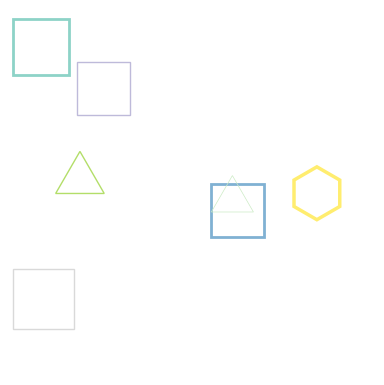[{"shape": "square", "thickness": 2, "radius": 0.36, "center": [0.106, 0.877]}, {"shape": "square", "thickness": 1, "radius": 0.35, "center": [0.27, 0.771]}, {"shape": "square", "thickness": 2, "radius": 0.34, "center": [0.617, 0.453]}, {"shape": "triangle", "thickness": 1, "radius": 0.36, "center": [0.208, 0.534]}, {"shape": "square", "thickness": 1, "radius": 0.39, "center": [0.113, 0.224]}, {"shape": "triangle", "thickness": 0.5, "radius": 0.32, "center": [0.604, 0.481]}, {"shape": "hexagon", "thickness": 2.5, "radius": 0.34, "center": [0.823, 0.498]}]